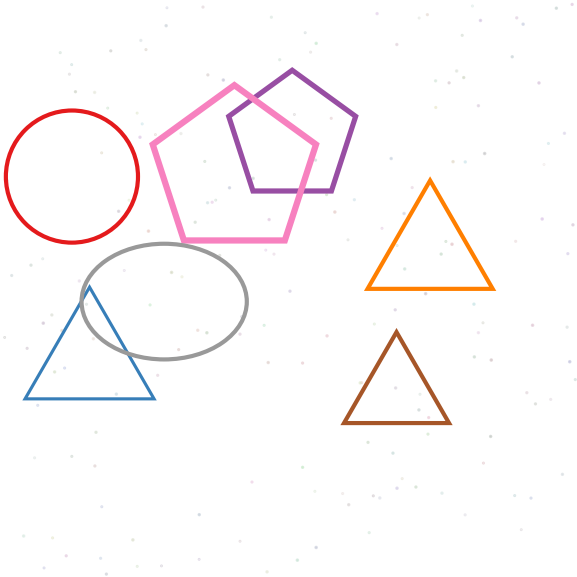[{"shape": "circle", "thickness": 2, "radius": 0.57, "center": [0.125, 0.693]}, {"shape": "triangle", "thickness": 1.5, "radius": 0.64, "center": [0.155, 0.373]}, {"shape": "pentagon", "thickness": 2.5, "radius": 0.58, "center": [0.506, 0.762]}, {"shape": "triangle", "thickness": 2, "radius": 0.63, "center": [0.745, 0.562]}, {"shape": "triangle", "thickness": 2, "radius": 0.53, "center": [0.687, 0.319]}, {"shape": "pentagon", "thickness": 3, "radius": 0.74, "center": [0.406, 0.703]}, {"shape": "oval", "thickness": 2, "radius": 0.72, "center": [0.284, 0.477]}]